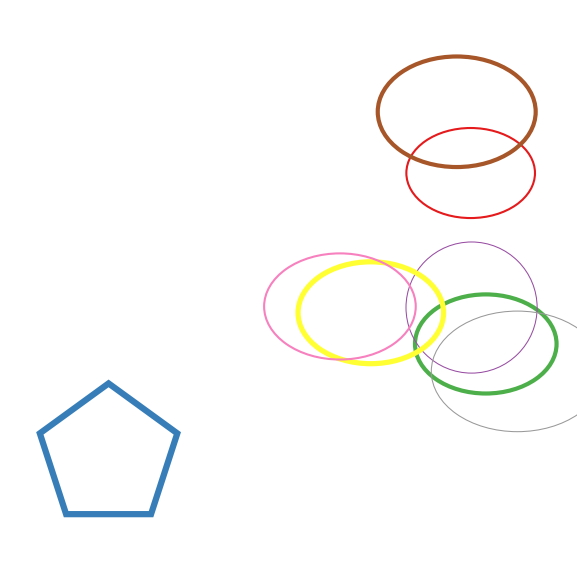[{"shape": "oval", "thickness": 1, "radius": 0.56, "center": [0.815, 0.7]}, {"shape": "pentagon", "thickness": 3, "radius": 0.63, "center": [0.188, 0.21]}, {"shape": "oval", "thickness": 2, "radius": 0.61, "center": [0.841, 0.404]}, {"shape": "circle", "thickness": 0.5, "radius": 0.57, "center": [0.817, 0.467]}, {"shape": "oval", "thickness": 2.5, "radius": 0.63, "center": [0.642, 0.458]}, {"shape": "oval", "thickness": 2, "radius": 0.68, "center": [0.791, 0.806]}, {"shape": "oval", "thickness": 1, "radius": 0.66, "center": [0.589, 0.468]}, {"shape": "oval", "thickness": 0.5, "radius": 0.75, "center": [0.896, 0.356]}]